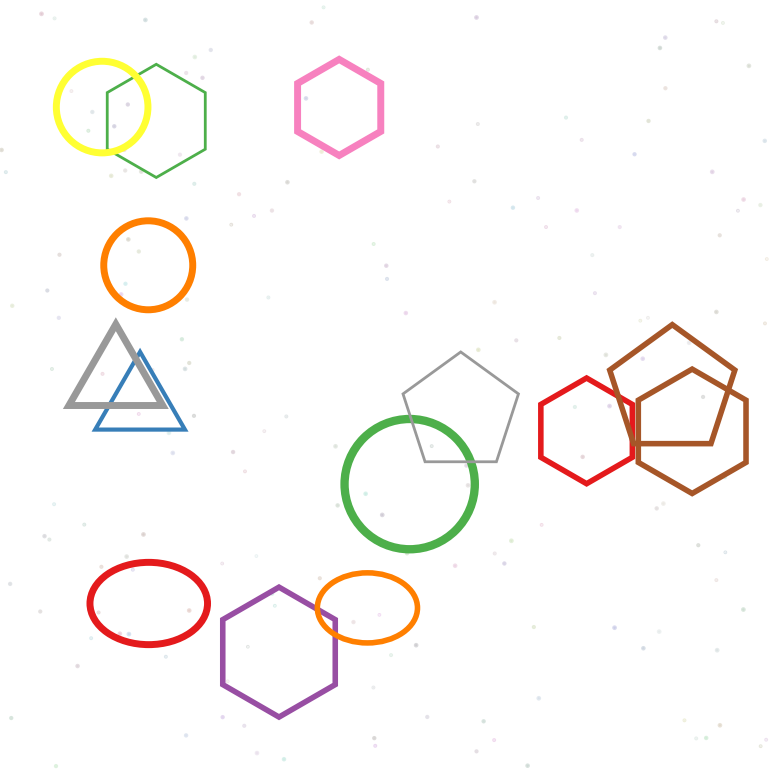[{"shape": "oval", "thickness": 2.5, "radius": 0.38, "center": [0.193, 0.216]}, {"shape": "hexagon", "thickness": 2, "radius": 0.34, "center": [0.762, 0.44]}, {"shape": "triangle", "thickness": 1.5, "radius": 0.34, "center": [0.182, 0.476]}, {"shape": "hexagon", "thickness": 1, "radius": 0.37, "center": [0.203, 0.843]}, {"shape": "circle", "thickness": 3, "radius": 0.42, "center": [0.532, 0.371]}, {"shape": "hexagon", "thickness": 2, "radius": 0.42, "center": [0.362, 0.153]}, {"shape": "oval", "thickness": 2, "radius": 0.33, "center": [0.477, 0.211]}, {"shape": "circle", "thickness": 2.5, "radius": 0.29, "center": [0.193, 0.655]}, {"shape": "circle", "thickness": 2.5, "radius": 0.3, "center": [0.133, 0.861]}, {"shape": "hexagon", "thickness": 2, "radius": 0.4, "center": [0.899, 0.44]}, {"shape": "pentagon", "thickness": 2, "radius": 0.43, "center": [0.873, 0.493]}, {"shape": "hexagon", "thickness": 2.5, "radius": 0.31, "center": [0.44, 0.86]}, {"shape": "triangle", "thickness": 2.5, "radius": 0.35, "center": [0.15, 0.509]}, {"shape": "pentagon", "thickness": 1, "radius": 0.39, "center": [0.598, 0.464]}]